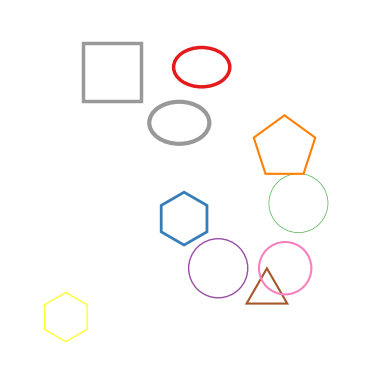[{"shape": "oval", "thickness": 2.5, "radius": 0.36, "center": [0.524, 0.826]}, {"shape": "hexagon", "thickness": 2, "radius": 0.34, "center": [0.478, 0.432]}, {"shape": "circle", "thickness": 0.5, "radius": 0.38, "center": [0.775, 0.472]}, {"shape": "circle", "thickness": 1, "radius": 0.38, "center": [0.567, 0.303]}, {"shape": "pentagon", "thickness": 1.5, "radius": 0.42, "center": [0.739, 0.616]}, {"shape": "hexagon", "thickness": 1, "radius": 0.32, "center": [0.171, 0.176]}, {"shape": "triangle", "thickness": 1.5, "radius": 0.3, "center": [0.693, 0.242]}, {"shape": "circle", "thickness": 1.5, "radius": 0.34, "center": [0.741, 0.303]}, {"shape": "oval", "thickness": 3, "radius": 0.39, "center": [0.466, 0.681]}, {"shape": "square", "thickness": 2.5, "radius": 0.38, "center": [0.291, 0.813]}]